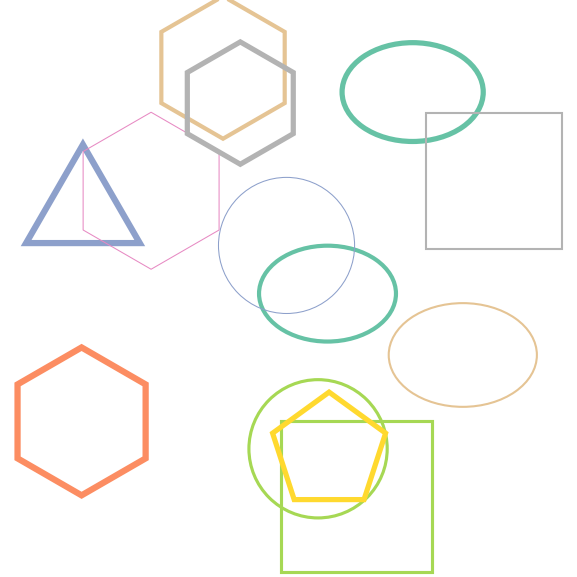[{"shape": "oval", "thickness": 2, "radius": 0.59, "center": [0.567, 0.491]}, {"shape": "oval", "thickness": 2.5, "radius": 0.61, "center": [0.715, 0.84]}, {"shape": "hexagon", "thickness": 3, "radius": 0.64, "center": [0.141, 0.269]}, {"shape": "circle", "thickness": 0.5, "radius": 0.59, "center": [0.496, 0.574]}, {"shape": "triangle", "thickness": 3, "radius": 0.57, "center": [0.144, 0.635]}, {"shape": "hexagon", "thickness": 0.5, "radius": 0.68, "center": [0.262, 0.669]}, {"shape": "circle", "thickness": 1.5, "radius": 0.6, "center": [0.551, 0.222]}, {"shape": "square", "thickness": 1.5, "radius": 0.65, "center": [0.617, 0.14]}, {"shape": "pentagon", "thickness": 2.5, "radius": 0.51, "center": [0.57, 0.217]}, {"shape": "oval", "thickness": 1, "radius": 0.64, "center": [0.801, 0.384]}, {"shape": "hexagon", "thickness": 2, "radius": 0.62, "center": [0.386, 0.882]}, {"shape": "hexagon", "thickness": 2.5, "radius": 0.53, "center": [0.416, 0.821]}, {"shape": "square", "thickness": 1, "radius": 0.59, "center": [0.856, 0.686]}]